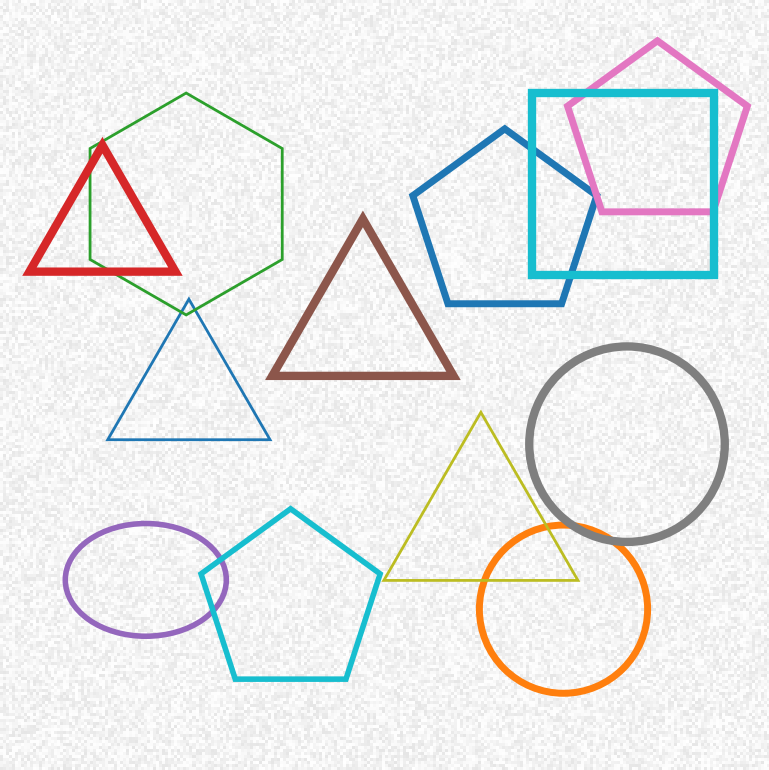[{"shape": "pentagon", "thickness": 2.5, "radius": 0.63, "center": [0.656, 0.707]}, {"shape": "triangle", "thickness": 1, "radius": 0.61, "center": [0.245, 0.49]}, {"shape": "circle", "thickness": 2.5, "radius": 0.55, "center": [0.732, 0.209]}, {"shape": "hexagon", "thickness": 1, "radius": 0.72, "center": [0.242, 0.735]}, {"shape": "triangle", "thickness": 3, "radius": 0.55, "center": [0.133, 0.702]}, {"shape": "oval", "thickness": 2, "radius": 0.52, "center": [0.189, 0.247]}, {"shape": "triangle", "thickness": 3, "radius": 0.68, "center": [0.471, 0.58]}, {"shape": "pentagon", "thickness": 2.5, "radius": 0.61, "center": [0.854, 0.824]}, {"shape": "circle", "thickness": 3, "radius": 0.63, "center": [0.814, 0.423]}, {"shape": "triangle", "thickness": 1, "radius": 0.73, "center": [0.625, 0.319]}, {"shape": "square", "thickness": 3, "radius": 0.59, "center": [0.81, 0.762]}, {"shape": "pentagon", "thickness": 2, "radius": 0.61, "center": [0.377, 0.217]}]